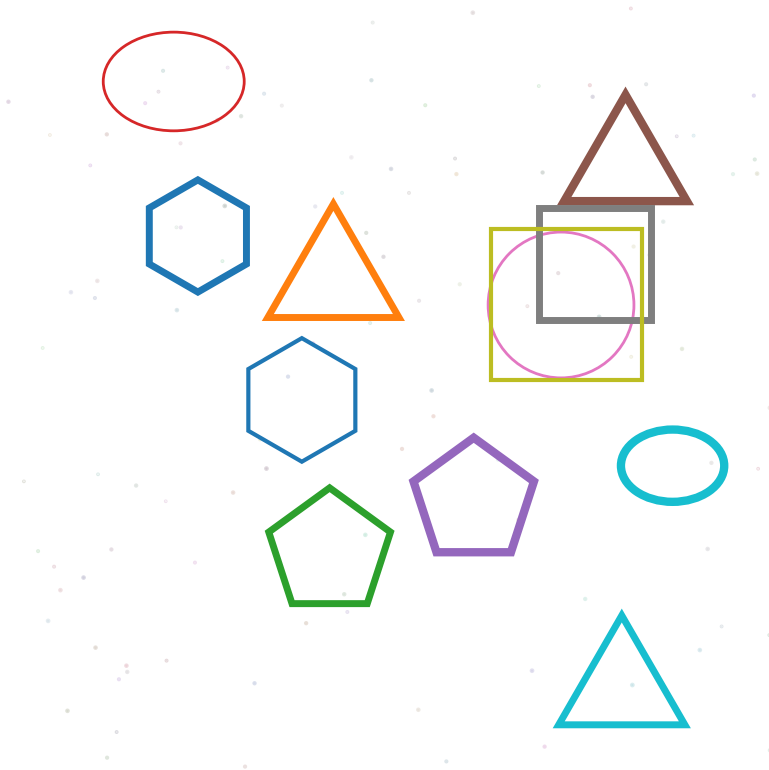[{"shape": "hexagon", "thickness": 2.5, "radius": 0.36, "center": [0.257, 0.694]}, {"shape": "hexagon", "thickness": 1.5, "radius": 0.4, "center": [0.392, 0.481]}, {"shape": "triangle", "thickness": 2.5, "radius": 0.49, "center": [0.433, 0.637]}, {"shape": "pentagon", "thickness": 2.5, "radius": 0.42, "center": [0.428, 0.283]}, {"shape": "oval", "thickness": 1, "radius": 0.46, "center": [0.226, 0.894]}, {"shape": "pentagon", "thickness": 3, "radius": 0.41, "center": [0.615, 0.349]}, {"shape": "triangle", "thickness": 3, "radius": 0.46, "center": [0.812, 0.785]}, {"shape": "circle", "thickness": 1, "radius": 0.47, "center": [0.729, 0.604]}, {"shape": "square", "thickness": 2.5, "radius": 0.36, "center": [0.773, 0.657]}, {"shape": "square", "thickness": 1.5, "radius": 0.49, "center": [0.736, 0.604]}, {"shape": "triangle", "thickness": 2.5, "radius": 0.47, "center": [0.807, 0.106]}, {"shape": "oval", "thickness": 3, "radius": 0.34, "center": [0.873, 0.395]}]